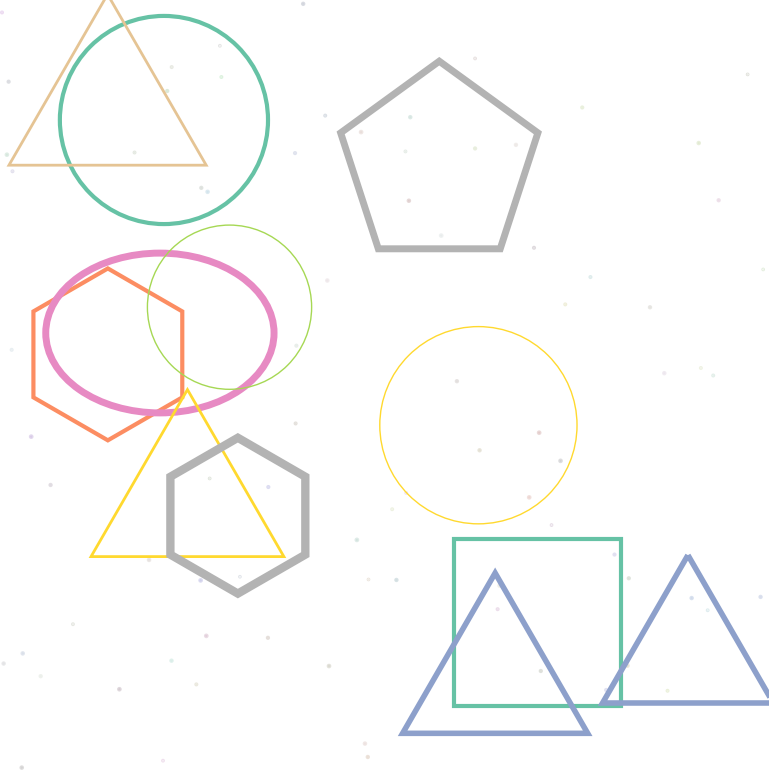[{"shape": "circle", "thickness": 1.5, "radius": 0.68, "center": [0.213, 0.844]}, {"shape": "square", "thickness": 1.5, "radius": 0.54, "center": [0.698, 0.191]}, {"shape": "hexagon", "thickness": 1.5, "radius": 0.56, "center": [0.14, 0.54]}, {"shape": "triangle", "thickness": 2, "radius": 0.69, "center": [0.643, 0.117]}, {"shape": "triangle", "thickness": 2, "radius": 0.64, "center": [0.893, 0.151]}, {"shape": "oval", "thickness": 2.5, "radius": 0.74, "center": [0.208, 0.568]}, {"shape": "circle", "thickness": 0.5, "radius": 0.53, "center": [0.298, 0.601]}, {"shape": "triangle", "thickness": 1, "radius": 0.72, "center": [0.243, 0.349]}, {"shape": "circle", "thickness": 0.5, "radius": 0.64, "center": [0.621, 0.448]}, {"shape": "triangle", "thickness": 1, "radius": 0.74, "center": [0.14, 0.859]}, {"shape": "pentagon", "thickness": 2.5, "radius": 0.67, "center": [0.57, 0.786]}, {"shape": "hexagon", "thickness": 3, "radius": 0.51, "center": [0.309, 0.33]}]